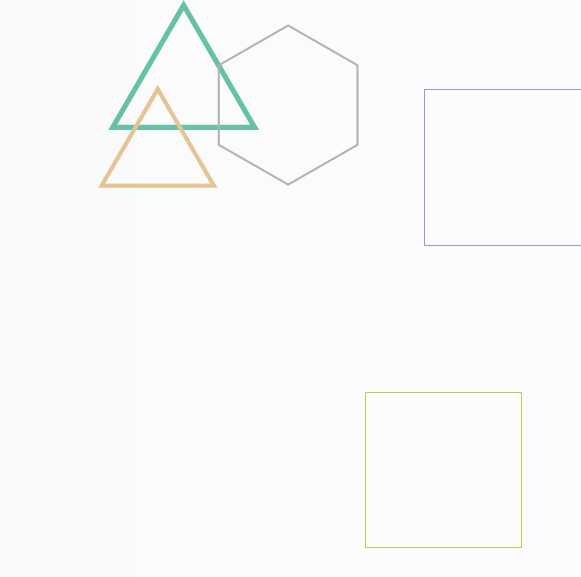[{"shape": "triangle", "thickness": 2.5, "radius": 0.7, "center": [0.316, 0.849]}, {"shape": "square", "thickness": 0.5, "radius": 0.68, "center": [0.865, 0.71]}, {"shape": "square", "thickness": 0.5, "radius": 0.67, "center": [0.762, 0.186]}, {"shape": "triangle", "thickness": 2, "radius": 0.56, "center": [0.271, 0.733]}, {"shape": "hexagon", "thickness": 1, "radius": 0.69, "center": [0.496, 0.817]}]